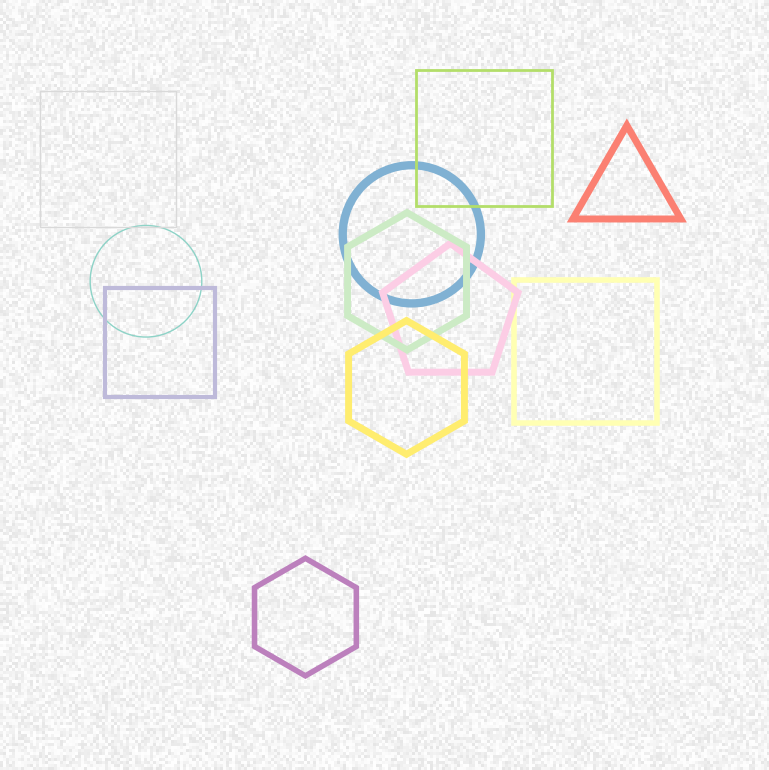[{"shape": "circle", "thickness": 0.5, "radius": 0.36, "center": [0.19, 0.635]}, {"shape": "square", "thickness": 2, "radius": 0.46, "center": [0.761, 0.543]}, {"shape": "square", "thickness": 1.5, "radius": 0.36, "center": [0.208, 0.555]}, {"shape": "triangle", "thickness": 2.5, "radius": 0.41, "center": [0.814, 0.756]}, {"shape": "circle", "thickness": 3, "radius": 0.45, "center": [0.535, 0.696]}, {"shape": "square", "thickness": 1, "radius": 0.44, "center": [0.628, 0.821]}, {"shape": "pentagon", "thickness": 2.5, "radius": 0.46, "center": [0.585, 0.591]}, {"shape": "square", "thickness": 0.5, "radius": 0.44, "center": [0.14, 0.794]}, {"shape": "hexagon", "thickness": 2, "radius": 0.38, "center": [0.397, 0.199]}, {"shape": "hexagon", "thickness": 2.5, "radius": 0.45, "center": [0.529, 0.635]}, {"shape": "hexagon", "thickness": 2.5, "radius": 0.43, "center": [0.528, 0.497]}]